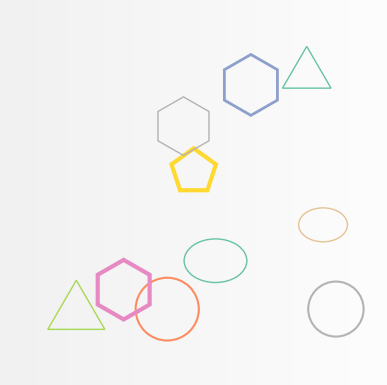[{"shape": "oval", "thickness": 1, "radius": 0.4, "center": [0.556, 0.323]}, {"shape": "triangle", "thickness": 1, "radius": 0.36, "center": [0.792, 0.807]}, {"shape": "circle", "thickness": 1.5, "radius": 0.41, "center": [0.432, 0.197]}, {"shape": "hexagon", "thickness": 2, "radius": 0.4, "center": [0.647, 0.779]}, {"shape": "hexagon", "thickness": 3, "radius": 0.39, "center": [0.319, 0.248]}, {"shape": "triangle", "thickness": 1, "radius": 0.43, "center": [0.197, 0.187]}, {"shape": "pentagon", "thickness": 3, "radius": 0.3, "center": [0.5, 0.555]}, {"shape": "oval", "thickness": 1, "radius": 0.31, "center": [0.834, 0.416]}, {"shape": "hexagon", "thickness": 1, "radius": 0.38, "center": [0.473, 0.672]}, {"shape": "circle", "thickness": 1.5, "radius": 0.36, "center": [0.867, 0.197]}]